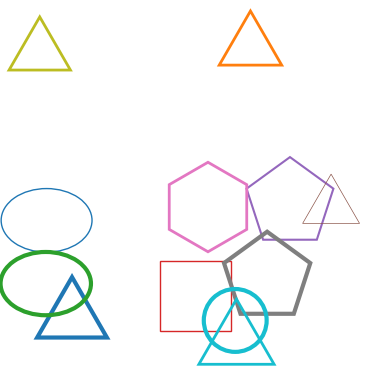[{"shape": "oval", "thickness": 1, "radius": 0.59, "center": [0.121, 0.428]}, {"shape": "triangle", "thickness": 3, "radius": 0.52, "center": [0.187, 0.176]}, {"shape": "triangle", "thickness": 2, "radius": 0.47, "center": [0.651, 0.878]}, {"shape": "oval", "thickness": 3, "radius": 0.59, "center": [0.119, 0.263]}, {"shape": "square", "thickness": 1, "radius": 0.46, "center": [0.507, 0.232]}, {"shape": "pentagon", "thickness": 1.5, "radius": 0.59, "center": [0.753, 0.473]}, {"shape": "triangle", "thickness": 0.5, "radius": 0.43, "center": [0.86, 0.462]}, {"shape": "hexagon", "thickness": 2, "radius": 0.58, "center": [0.54, 0.462]}, {"shape": "pentagon", "thickness": 3, "radius": 0.59, "center": [0.694, 0.28]}, {"shape": "triangle", "thickness": 2, "radius": 0.46, "center": [0.103, 0.864]}, {"shape": "triangle", "thickness": 2, "radius": 0.56, "center": [0.614, 0.11]}, {"shape": "circle", "thickness": 3, "radius": 0.41, "center": [0.611, 0.168]}]